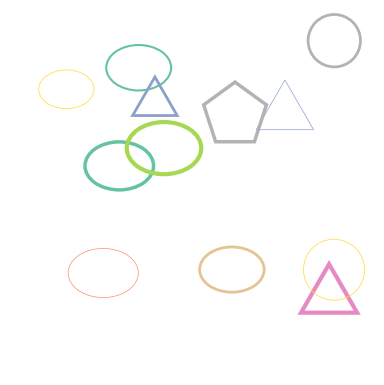[{"shape": "oval", "thickness": 2.5, "radius": 0.45, "center": [0.31, 0.569]}, {"shape": "oval", "thickness": 1.5, "radius": 0.42, "center": [0.36, 0.824]}, {"shape": "oval", "thickness": 0.5, "radius": 0.46, "center": [0.268, 0.291]}, {"shape": "triangle", "thickness": 2, "radius": 0.33, "center": [0.402, 0.733]}, {"shape": "triangle", "thickness": 0.5, "radius": 0.43, "center": [0.74, 0.706]}, {"shape": "triangle", "thickness": 3, "radius": 0.42, "center": [0.855, 0.23]}, {"shape": "oval", "thickness": 3, "radius": 0.48, "center": [0.426, 0.615]}, {"shape": "circle", "thickness": 0.5, "radius": 0.4, "center": [0.868, 0.299]}, {"shape": "oval", "thickness": 0.5, "radius": 0.36, "center": [0.172, 0.768]}, {"shape": "oval", "thickness": 2, "radius": 0.42, "center": [0.602, 0.3]}, {"shape": "pentagon", "thickness": 2.5, "radius": 0.43, "center": [0.61, 0.701]}, {"shape": "circle", "thickness": 2, "radius": 0.34, "center": [0.868, 0.894]}]